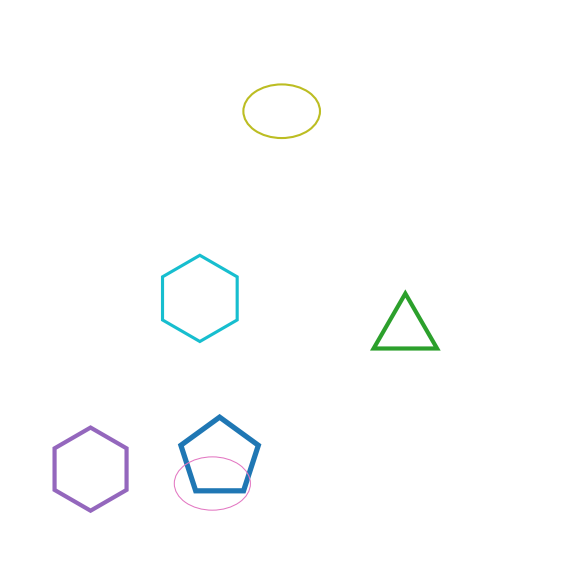[{"shape": "pentagon", "thickness": 2.5, "radius": 0.35, "center": [0.38, 0.206]}, {"shape": "triangle", "thickness": 2, "radius": 0.32, "center": [0.702, 0.427]}, {"shape": "hexagon", "thickness": 2, "radius": 0.36, "center": [0.157, 0.187]}, {"shape": "oval", "thickness": 0.5, "radius": 0.33, "center": [0.368, 0.162]}, {"shape": "oval", "thickness": 1, "radius": 0.33, "center": [0.488, 0.807]}, {"shape": "hexagon", "thickness": 1.5, "radius": 0.37, "center": [0.346, 0.482]}]